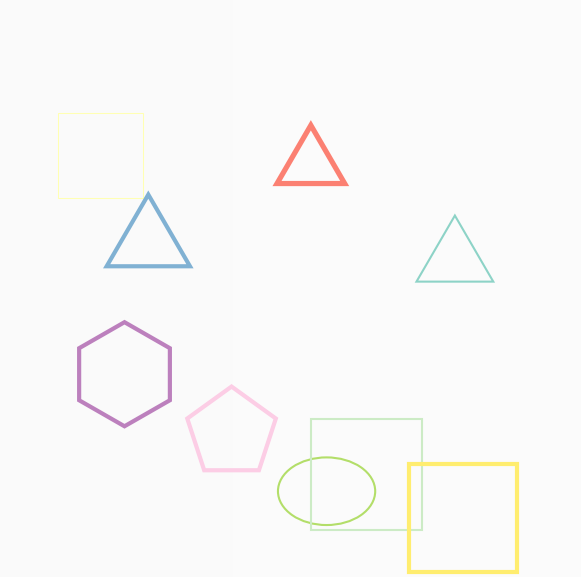[{"shape": "triangle", "thickness": 1, "radius": 0.38, "center": [0.783, 0.55]}, {"shape": "square", "thickness": 0.5, "radius": 0.37, "center": [0.173, 0.73]}, {"shape": "triangle", "thickness": 2.5, "radius": 0.34, "center": [0.535, 0.715]}, {"shape": "triangle", "thickness": 2, "radius": 0.41, "center": [0.255, 0.579]}, {"shape": "oval", "thickness": 1, "radius": 0.42, "center": [0.562, 0.149]}, {"shape": "pentagon", "thickness": 2, "radius": 0.4, "center": [0.398, 0.25]}, {"shape": "hexagon", "thickness": 2, "radius": 0.45, "center": [0.214, 0.351]}, {"shape": "square", "thickness": 1, "radius": 0.48, "center": [0.631, 0.178]}, {"shape": "square", "thickness": 2, "radius": 0.47, "center": [0.797, 0.102]}]